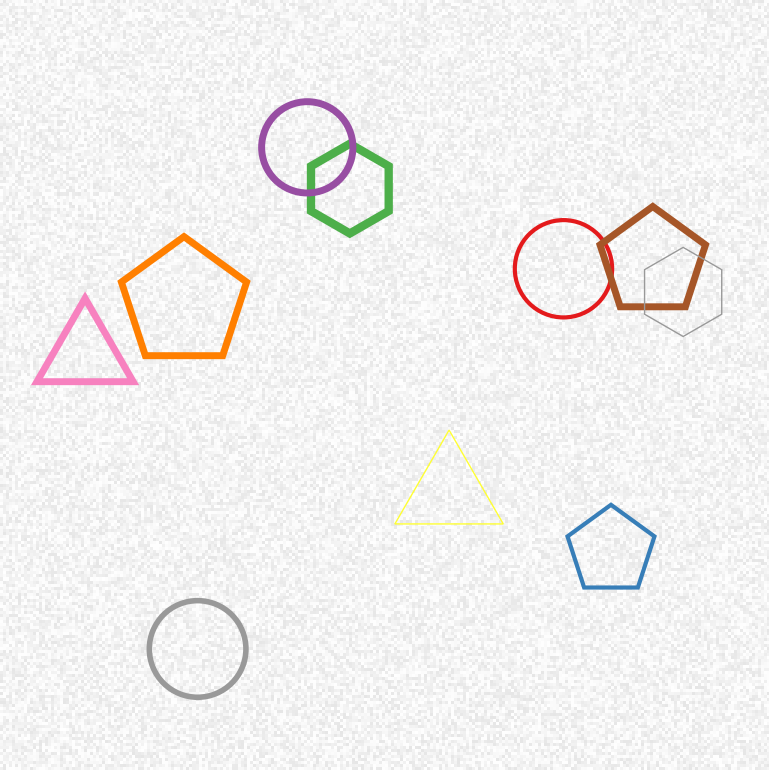[{"shape": "circle", "thickness": 1.5, "radius": 0.32, "center": [0.732, 0.651]}, {"shape": "pentagon", "thickness": 1.5, "radius": 0.3, "center": [0.793, 0.285]}, {"shape": "hexagon", "thickness": 3, "radius": 0.29, "center": [0.454, 0.755]}, {"shape": "circle", "thickness": 2.5, "radius": 0.3, "center": [0.399, 0.809]}, {"shape": "pentagon", "thickness": 2.5, "radius": 0.43, "center": [0.239, 0.607]}, {"shape": "triangle", "thickness": 0.5, "radius": 0.41, "center": [0.583, 0.36]}, {"shape": "pentagon", "thickness": 2.5, "radius": 0.36, "center": [0.848, 0.66]}, {"shape": "triangle", "thickness": 2.5, "radius": 0.36, "center": [0.11, 0.54]}, {"shape": "hexagon", "thickness": 0.5, "radius": 0.29, "center": [0.887, 0.621]}, {"shape": "circle", "thickness": 2, "radius": 0.31, "center": [0.257, 0.157]}]